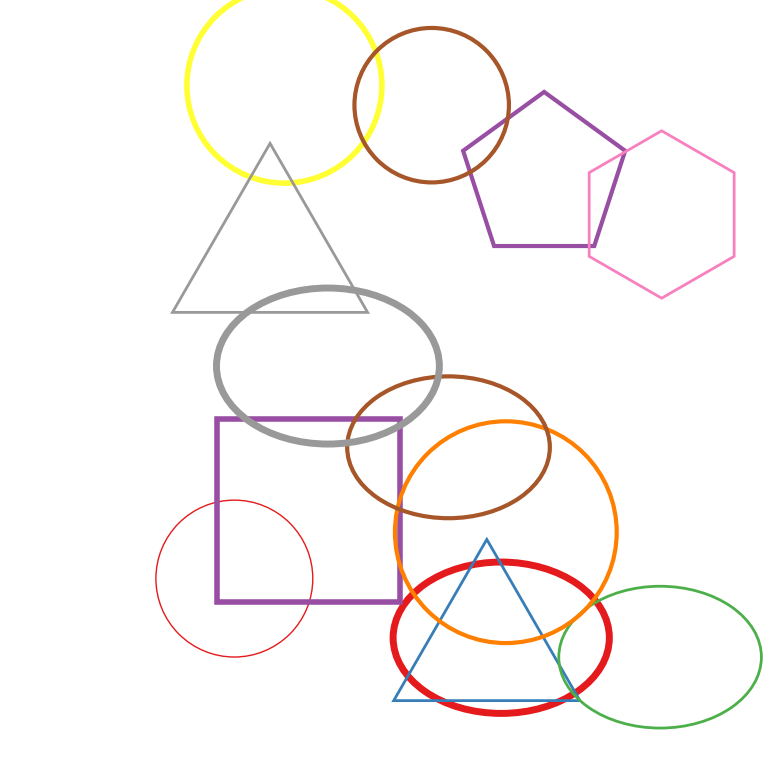[{"shape": "oval", "thickness": 2.5, "radius": 0.7, "center": [0.651, 0.172]}, {"shape": "circle", "thickness": 0.5, "radius": 0.51, "center": [0.304, 0.249]}, {"shape": "triangle", "thickness": 1, "radius": 0.7, "center": [0.632, 0.16]}, {"shape": "oval", "thickness": 1, "radius": 0.66, "center": [0.857, 0.147]}, {"shape": "pentagon", "thickness": 1.5, "radius": 0.55, "center": [0.707, 0.77]}, {"shape": "square", "thickness": 2, "radius": 0.59, "center": [0.4, 0.337]}, {"shape": "circle", "thickness": 1.5, "radius": 0.72, "center": [0.657, 0.309]}, {"shape": "circle", "thickness": 2, "radius": 0.63, "center": [0.369, 0.889]}, {"shape": "circle", "thickness": 1.5, "radius": 0.5, "center": [0.561, 0.863]}, {"shape": "oval", "thickness": 1.5, "radius": 0.66, "center": [0.582, 0.419]}, {"shape": "hexagon", "thickness": 1, "radius": 0.54, "center": [0.859, 0.721]}, {"shape": "oval", "thickness": 2.5, "radius": 0.72, "center": [0.426, 0.525]}, {"shape": "triangle", "thickness": 1, "radius": 0.73, "center": [0.351, 0.667]}]